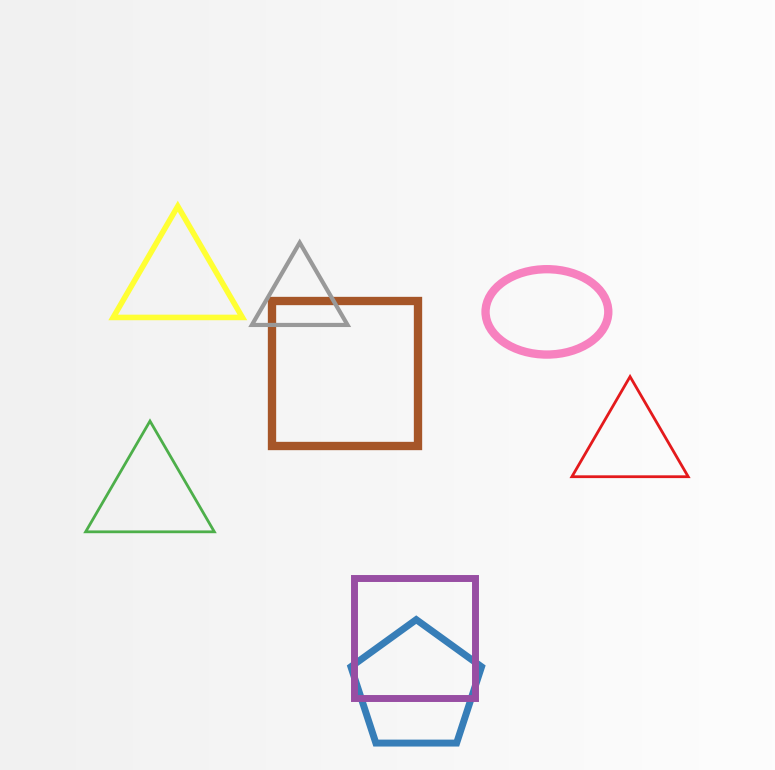[{"shape": "triangle", "thickness": 1, "radius": 0.43, "center": [0.813, 0.424]}, {"shape": "pentagon", "thickness": 2.5, "radius": 0.44, "center": [0.537, 0.107]}, {"shape": "triangle", "thickness": 1, "radius": 0.48, "center": [0.194, 0.357]}, {"shape": "square", "thickness": 2.5, "radius": 0.39, "center": [0.535, 0.171]}, {"shape": "triangle", "thickness": 2, "radius": 0.48, "center": [0.229, 0.636]}, {"shape": "square", "thickness": 3, "radius": 0.47, "center": [0.445, 0.515]}, {"shape": "oval", "thickness": 3, "radius": 0.4, "center": [0.706, 0.595]}, {"shape": "triangle", "thickness": 1.5, "radius": 0.36, "center": [0.387, 0.614]}]